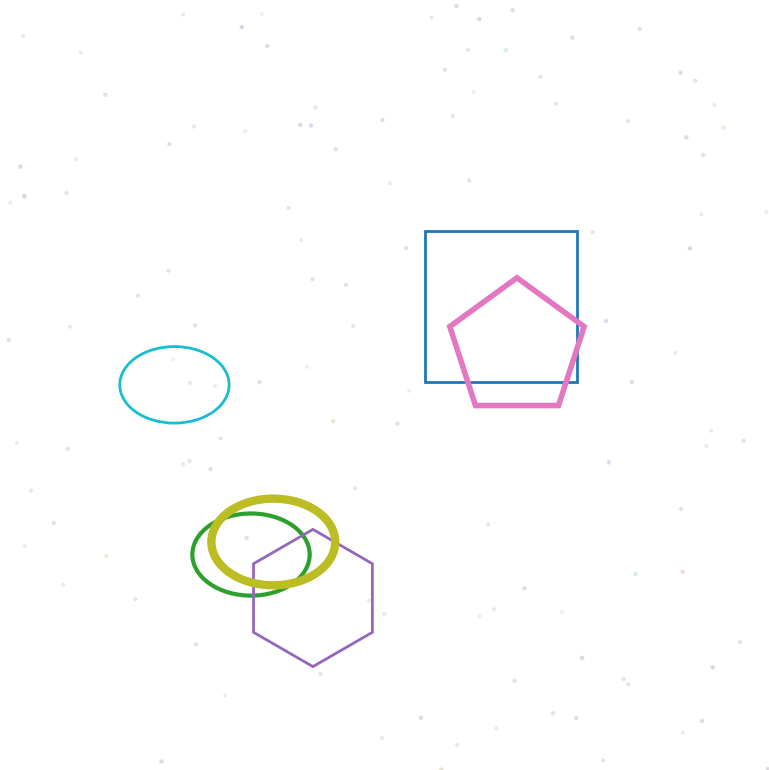[{"shape": "square", "thickness": 1, "radius": 0.49, "center": [0.651, 0.602]}, {"shape": "oval", "thickness": 1.5, "radius": 0.38, "center": [0.326, 0.28]}, {"shape": "hexagon", "thickness": 1, "radius": 0.45, "center": [0.406, 0.223]}, {"shape": "pentagon", "thickness": 2, "radius": 0.46, "center": [0.671, 0.548]}, {"shape": "oval", "thickness": 3, "radius": 0.4, "center": [0.355, 0.296]}, {"shape": "oval", "thickness": 1, "radius": 0.36, "center": [0.227, 0.5]}]